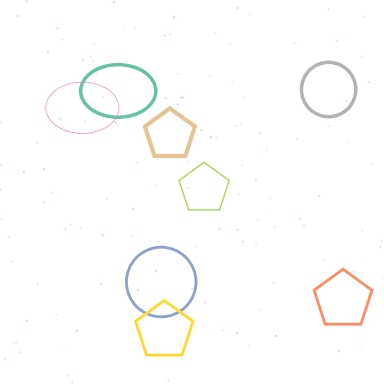[{"shape": "oval", "thickness": 2.5, "radius": 0.49, "center": [0.307, 0.764]}, {"shape": "pentagon", "thickness": 2, "radius": 0.39, "center": [0.891, 0.222]}, {"shape": "circle", "thickness": 2, "radius": 0.45, "center": [0.419, 0.268]}, {"shape": "oval", "thickness": 0.5, "radius": 0.48, "center": [0.214, 0.72]}, {"shape": "pentagon", "thickness": 1, "radius": 0.34, "center": [0.53, 0.51]}, {"shape": "pentagon", "thickness": 2, "radius": 0.39, "center": [0.427, 0.141]}, {"shape": "pentagon", "thickness": 3, "radius": 0.34, "center": [0.441, 0.65]}, {"shape": "circle", "thickness": 2.5, "radius": 0.35, "center": [0.854, 0.768]}]